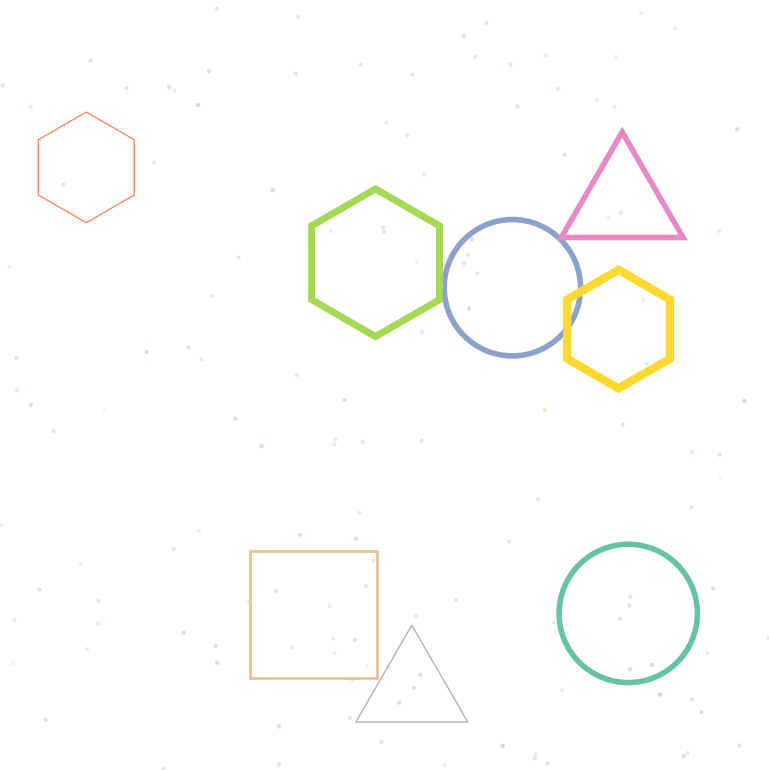[{"shape": "circle", "thickness": 2, "radius": 0.45, "center": [0.816, 0.203]}, {"shape": "hexagon", "thickness": 0.5, "radius": 0.36, "center": [0.112, 0.783]}, {"shape": "circle", "thickness": 2, "radius": 0.44, "center": [0.665, 0.626]}, {"shape": "triangle", "thickness": 2, "radius": 0.46, "center": [0.808, 0.737]}, {"shape": "hexagon", "thickness": 2.5, "radius": 0.48, "center": [0.488, 0.659]}, {"shape": "hexagon", "thickness": 3, "radius": 0.38, "center": [0.803, 0.573]}, {"shape": "square", "thickness": 1, "radius": 0.41, "center": [0.407, 0.202]}, {"shape": "triangle", "thickness": 0.5, "radius": 0.42, "center": [0.535, 0.104]}]